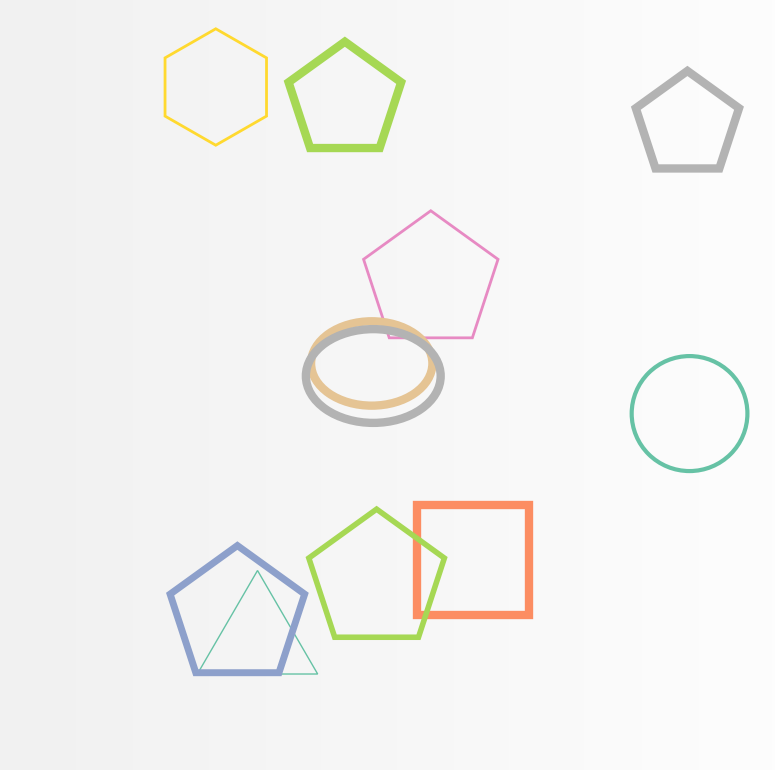[{"shape": "triangle", "thickness": 0.5, "radius": 0.45, "center": [0.332, 0.169]}, {"shape": "circle", "thickness": 1.5, "radius": 0.37, "center": [0.89, 0.463]}, {"shape": "square", "thickness": 3, "radius": 0.36, "center": [0.61, 0.273]}, {"shape": "pentagon", "thickness": 2.5, "radius": 0.46, "center": [0.306, 0.2]}, {"shape": "pentagon", "thickness": 1, "radius": 0.46, "center": [0.556, 0.635]}, {"shape": "pentagon", "thickness": 3, "radius": 0.38, "center": [0.445, 0.87]}, {"shape": "pentagon", "thickness": 2, "radius": 0.46, "center": [0.486, 0.247]}, {"shape": "hexagon", "thickness": 1, "radius": 0.38, "center": [0.278, 0.887]}, {"shape": "oval", "thickness": 3, "radius": 0.39, "center": [0.48, 0.528]}, {"shape": "oval", "thickness": 3, "radius": 0.43, "center": [0.482, 0.512]}, {"shape": "pentagon", "thickness": 3, "radius": 0.35, "center": [0.887, 0.838]}]